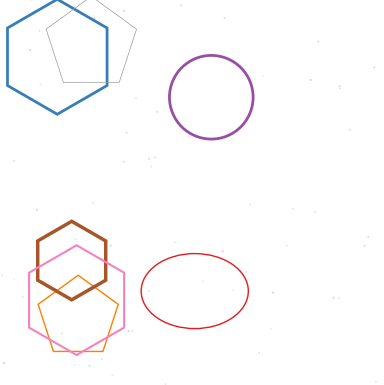[{"shape": "oval", "thickness": 1, "radius": 0.7, "center": [0.506, 0.244]}, {"shape": "hexagon", "thickness": 2, "radius": 0.75, "center": [0.149, 0.853]}, {"shape": "circle", "thickness": 2, "radius": 0.54, "center": [0.549, 0.747]}, {"shape": "pentagon", "thickness": 1, "radius": 0.55, "center": [0.203, 0.176]}, {"shape": "hexagon", "thickness": 2.5, "radius": 0.51, "center": [0.186, 0.323]}, {"shape": "hexagon", "thickness": 1.5, "radius": 0.71, "center": [0.199, 0.22]}, {"shape": "pentagon", "thickness": 0.5, "radius": 0.62, "center": [0.237, 0.886]}]